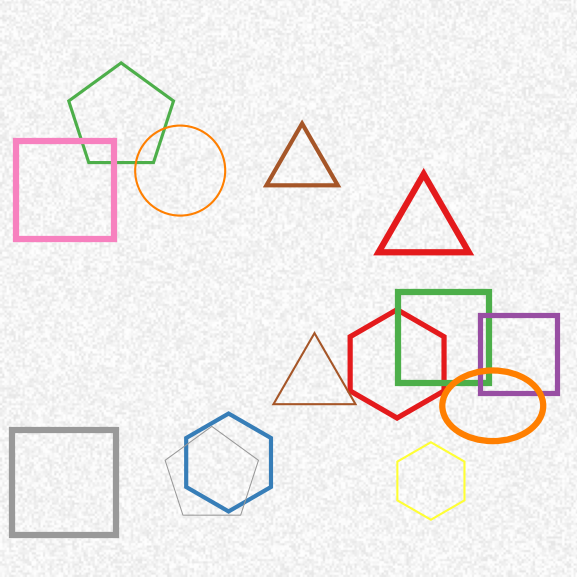[{"shape": "hexagon", "thickness": 2.5, "radius": 0.47, "center": [0.688, 0.369]}, {"shape": "triangle", "thickness": 3, "radius": 0.45, "center": [0.734, 0.607]}, {"shape": "hexagon", "thickness": 2, "radius": 0.42, "center": [0.396, 0.198]}, {"shape": "pentagon", "thickness": 1.5, "radius": 0.48, "center": [0.21, 0.795]}, {"shape": "square", "thickness": 3, "radius": 0.39, "center": [0.767, 0.415]}, {"shape": "square", "thickness": 2.5, "radius": 0.34, "center": [0.898, 0.386]}, {"shape": "circle", "thickness": 1, "radius": 0.39, "center": [0.312, 0.704]}, {"shape": "oval", "thickness": 3, "radius": 0.44, "center": [0.853, 0.296]}, {"shape": "hexagon", "thickness": 1, "radius": 0.34, "center": [0.746, 0.166]}, {"shape": "triangle", "thickness": 1, "radius": 0.41, "center": [0.545, 0.34]}, {"shape": "triangle", "thickness": 2, "radius": 0.36, "center": [0.523, 0.714]}, {"shape": "square", "thickness": 3, "radius": 0.42, "center": [0.112, 0.67]}, {"shape": "pentagon", "thickness": 0.5, "radius": 0.42, "center": [0.367, 0.176]}, {"shape": "square", "thickness": 3, "radius": 0.45, "center": [0.111, 0.163]}]